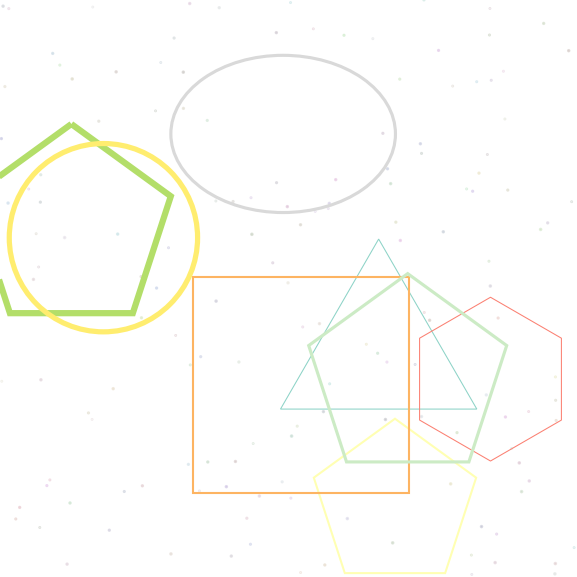[{"shape": "triangle", "thickness": 0.5, "radius": 0.98, "center": [0.656, 0.389]}, {"shape": "pentagon", "thickness": 1, "radius": 0.74, "center": [0.684, 0.126]}, {"shape": "hexagon", "thickness": 0.5, "radius": 0.71, "center": [0.849, 0.343]}, {"shape": "square", "thickness": 1, "radius": 0.94, "center": [0.522, 0.332]}, {"shape": "pentagon", "thickness": 3, "radius": 0.91, "center": [0.124, 0.603]}, {"shape": "oval", "thickness": 1.5, "radius": 0.97, "center": [0.49, 0.767]}, {"shape": "pentagon", "thickness": 1.5, "radius": 0.9, "center": [0.706, 0.345]}, {"shape": "circle", "thickness": 2.5, "radius": 0.82, "center": [0.179, 0.588]}]